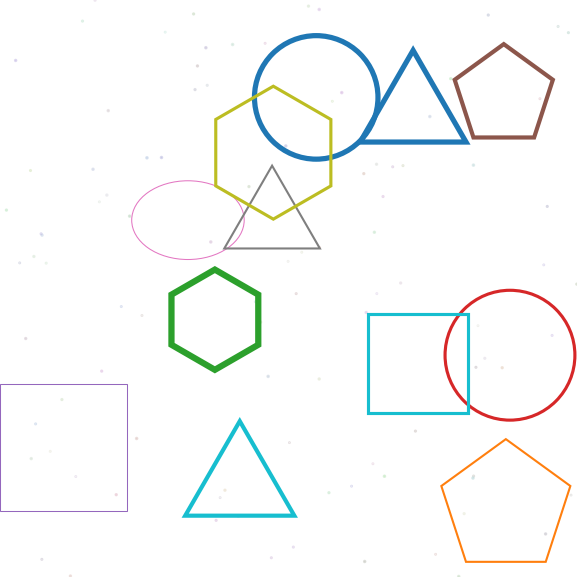[{"shape": "triangle", "thickness": 2.5, "radius": 0.53, "center": [0.715, 0.806]}, {"shape": "circle", "thickness": 2.5, "radius": 0.53, "center": [0.548, 0.83]}, {"shape": "pentagon", "thickness": 1, "radius": 0.59, "center": [0.876, 0.121]}, {"shape": "hexagon", "thickness": 3, "radius": 0.43, "center": [0.372, 0.446]}, {"shape": "circle", "thickness": 1.5, "radius": 0.56, "center": [0.883, 0.384]}, {"shape": "square", "thickness": 0.5, "radius": 0.55, "center": [0.11, 0.224]}, {"shape": "pentagon", "thickness": 2, "radius": 0.45, "center": [0.872, 0.833]}, {"shape": "oval", "thickness": 0.5, "radius": 0.49, "center": [0.325, 0.618]}, {"shape": "triangle", "thickness": 1, "radius": 0.48, "center": [0.471, 0.617]}, {"shape": "hexagon", "thickness": 1.5, "radius": 0.58, "center": [0.473, 0.735]}, {"shape": "square", "thickness": 1.5, "radius": 0.43, "center": [0.724, 0.37]}, {"shape": "triangle", "thickness": 2, "radius": 0.55, "center": [0.415, 0.161]}]